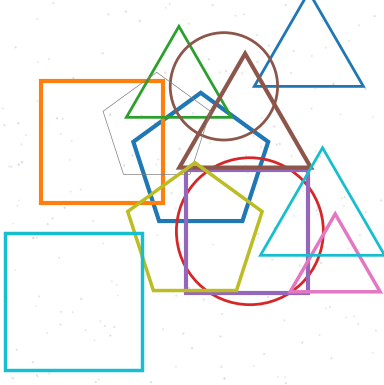[{"shape": "pentagon", "thickness": 3, "radius": 0.92, "center": [0.521, 0.575]}, {"shape": "triangle", "thickness": 2, "radius": 0.82, "center": [0.802, 0.857]}, {"shape": "square", "thickness": 3, "radius": 0.79, "center": [0.266, 0.63]}, {"shape": "triangle", "thickness": 2, "radius": 0.79, "center": [0.465, 0.774]}, {"shape": "circle", "thickness": 2, "radius": 0.95, "center": [0.649, 0.399]}, {"shape": "square", "thickness": 3, "radius": 0.79, "center": [0.642, 0.398]}, {"shape": "circle", "thickness": 2, "radius": 0.7, "center": [0.582, 0.776]}, {"shape": "triangle", "thickness": 3, "radius": 0.99, "center": [0.637, 0.663]}, {"shape": "triangle", "thickness": 2.5, "radius": 0.67, "center": [0.871, 0.31]}, {"shape": "pentagon", "thickness": 0.5, "radius": 0.73, "center": [0.407, 0.666]}, {"shape": "pentagon", "thickness": 2.5, "radius": 0.92, "center": [0.506, 0.394]}, {"shape": "triangle", "thickness": 2, "radius": 0.93, "center": [0.838, 0.43]}, {"shape": "square", "thickness": 2.5, "radius": 0.89, "center": [0.191, 0.218]}]